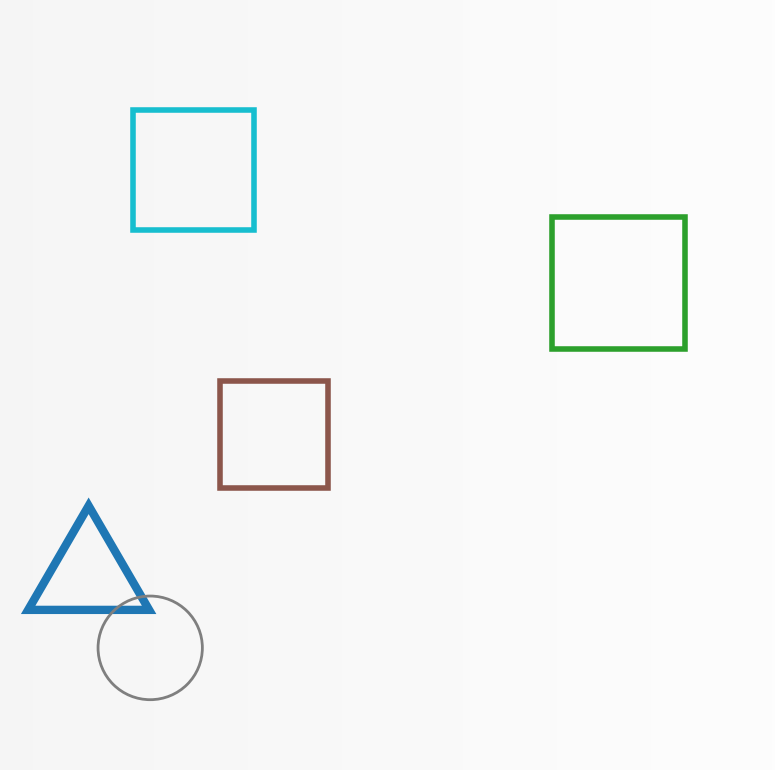[{"shape": "triangle", "thickness": 3, "radius": 0.45, "center": [0.114, 0.253]}, {"shape": "square", "thickness": 2, "radius": 0.43, "center": [0.798, 0.633]}, {"shape": "square", "thickness": 2, "radius": 0.35, "center": [0.353, 0.436]}, {"shape": "circle", "thickness": 1, "radius": 0.34, "center": [0.194, 0.159]}, {"shape": "square", "thickness": 2, "radius": 0.39, "center": [0.249, 0.78]}]